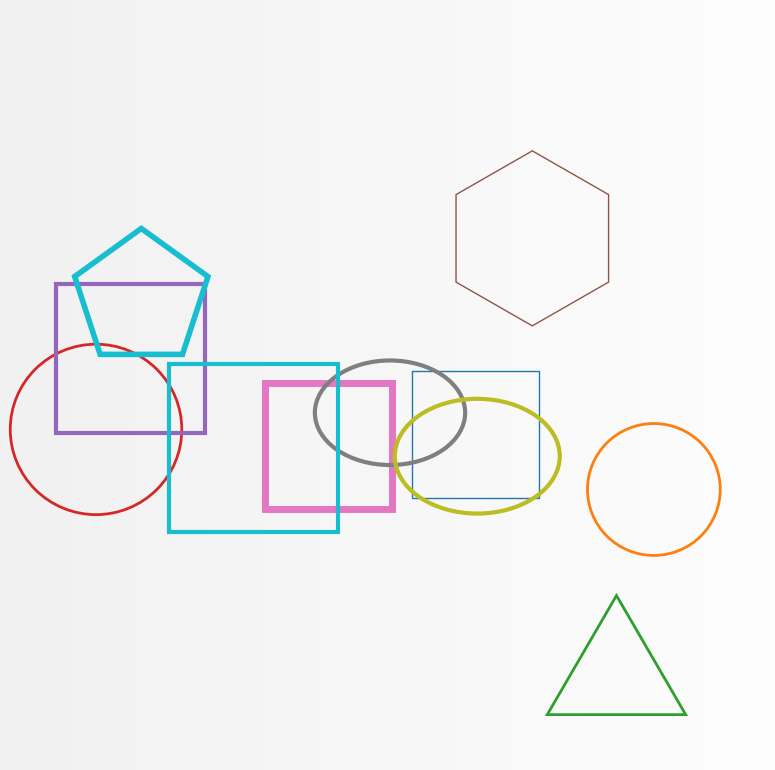[{"shape": "square", "thickness": 0.5, "radius": 0.41, "center": [0.613, 0.436]}, {"shape": "circle", "thickness": 1, "radius": 0.43, "center": [0.844, 0.364]}, {"shape": "triangle", "thickness": 1, "radius": 0.52, "center": [0.795, 0.123]}, {"shape": "circle", "thickness": 1, "radius": 0.55, "center": [0.124, 0.442]}, {"shape": "square", "thickness": 1.5, "radius": 0.48, "center": [0.168, 0.534]}, {"shape": "hexagon", "thickness": 0.5, "radius": 0.57, "center": [0.687, 0.69]}, {"shape": "square", "thickness": 2.5, "radius": 0.41, "center": [0.424, 0.421]}, {"shape": "oval", "thickness": 1.5, "radius": 0.48, "center": [0.503, 0.464]}, {"shape": "oval", "thickness": 1.5, "radius": 0.53, "center": [0.616, 0.408]}, {"shape": "pentagon", "thickness": 2, "radius": 0.45, "center": [0.182, 0.613]}, {"shape": "square", "thickness": 1.5, "radius": 0.54, "center": [0.328, 0.419]}]